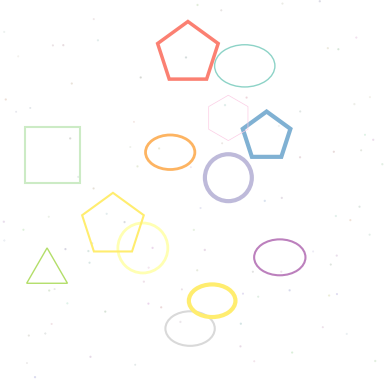[{"shape": "oval", "thickness": 1, "radius": 0.39, "center": [0.636, 0.829]}, {"shape": "circle", "thickness": 2, "radius": 0.32, "center": [0.371, 0.356]}, {"shape": "circle", "thickness": 3, "radius": 0.3, "center": [0.593, 0.538]}, {"shape": "pentagon", "thickness": 2.5, "radius": 0.41, "center": [0.488, 0.861]}, {"shape": "pentagon", "thickness": 3, "radius": 0.33, "center": [0.692, 0.645]}, {"shape": "oval", "thickness": 2, "radius": 0.32, "center": [0.442, 0.605]}, {"shape": "triangle", "thickness": 1, "radius": 0.31, "center": [0.122, 0.295]}, {"shape": "hexagon", "thickness": 0.5, "radius": 0.29, "center": [0.593, 0.694]}, {"shape": "oval", "thickness": 1.5, "radius": 0.32, "center": [0.494, 0.147]}, {"shape": "oval", "thickness": 1.5, "radius": 0.33, "center": [0.727, 0.332]}, {"shape": "square", "thickness": 1.5, "radius": 0.36, "center": [0.137, 0.597]}, {"shape": "pentagon", "thickness": 1.5, "radius": 0.42, "center": [0.293, 0.415]}, {"shape": "oval", "thickness": 3, "radius": 0.3, "center": [0.551, 0.219]}]